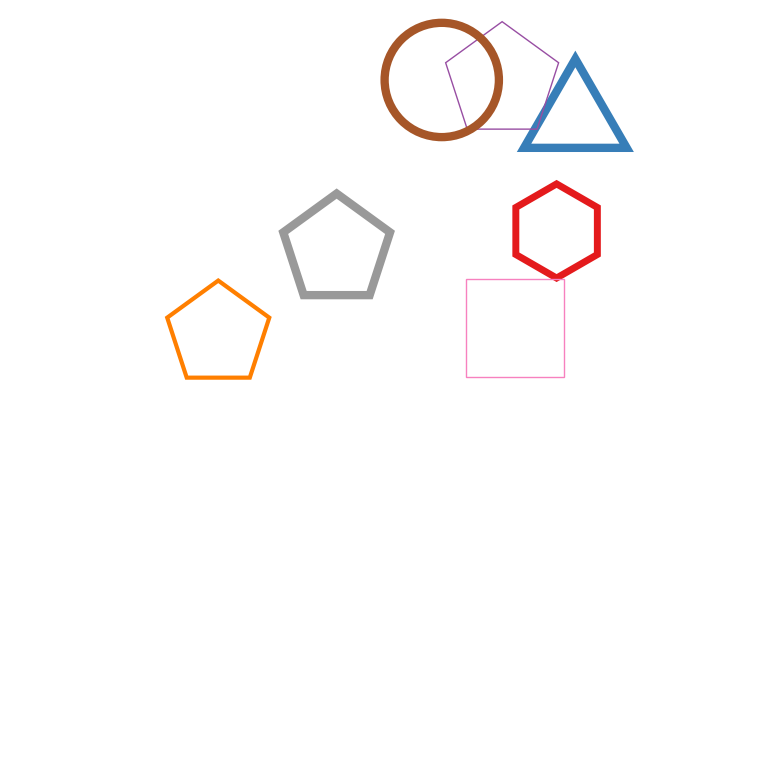[{"shape": "hexagon", "thickness": 2.5, "radius": 0.31, "center": [0.723, 0.7]}, {"shape": "triangle", "thickness": 3, "radius": 0.38, "center": [0.747, 0.846]}, {"shape": "pentagon", "thickness": 0.5, "radius": 0.39, "center": [0.652, 0.895]}, {"shape": "pentagon", "thickness": 1.5, "radius": 0.35, "center": [0.283, 0.566]}, {"shape": "circle", "thickness": 3, "radius": 0.37, "center": [0.574, 0.896]}, {"shape": "square", "thickness": 0.5, "radius": 0.32, "center": [0.669, 0.574]}, {"shape": "pentagon", "thickness": 3, "radius": 0.36, "center": [0.437, 0.676]}]